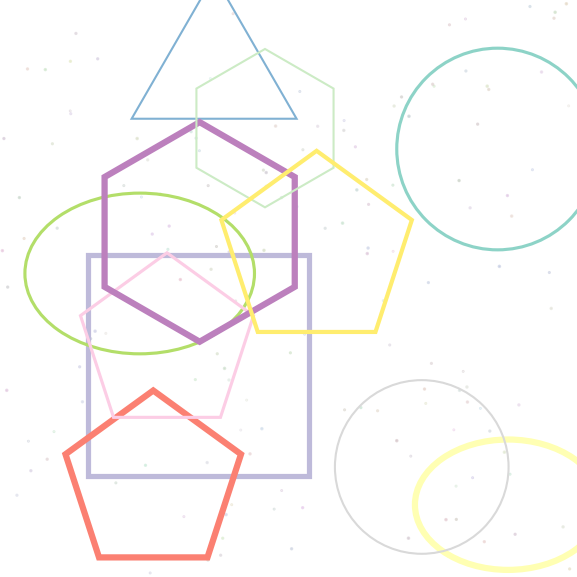[{"shape": "circle", "thickness": 1.5, "radius": 0.87, "center": [0.862, 0.741]}, {"shape": "oval", "thickness": 3, "radius": 0.81, "center": [0.88, 0.125]}, {"shape": "square", "thickness": 2.5, "radius": 0.96, "center": [0.344, 0.367]}, {"shape": "pentagon", "thickness": 3, "radius": 0.8, "center": [0.265, 0.163]}, {"shape": "triangle", "thickness": 1, "radius": 0.82, "center": [0.371, 0.876]}, {"shape": "oval", "thickness": 1.5, "radius": 0.99, "center": [0.242, 0.526]}, {"shape": "pentagon", "thickness": 1.5, "radius": 0.79, "center": [0.289, 0.404]}, {"shape": "circle", "thickness": 1, "radius": 0.75, "center": [0.73, 0.191]}, {"shape": "hexagon", "thickness": 3, "radius": 0.95, "center": [0.346, 0.598]}, {"shape": "hexagon", "thickness": 1, "radius": 0.69, "center": [0.459, 0.777]}, {"shape": "pentagon", "thickness": 2, "radius": 0.87, "center": [0.548, 0.565]}]